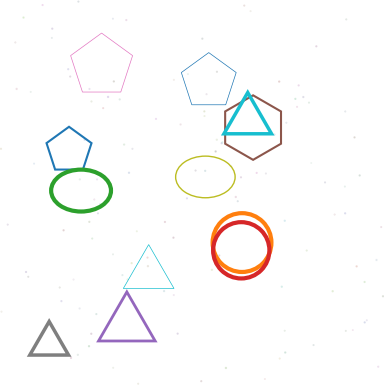[{"shape": "pentagon", "thickness": 0.5, "radius": 0.37, "center": [0.542, 0.788]}, {"shape": "pentagon", "thickness": 1.5, "radius": 0.31, "center": [0.179, 0.609]}, {"shape": "circle", "thickness": 3, "radius": 0.38, "center": [0.629, 0.37]}, {"shape": "oval", "thickness": 3, "radius": 0.39, "center": [0.211, 0.505]}, {"shape": "circle", "thickness": 3, "radius": 0.37, "center": [0.627, 0.35]}, {"shape": "triangle", "thickness": 2, "radius": 0.42, "center": [0.329, 0.157]}, {"shape": "hexagon", "thickness": 1.5, "radius": 0.42, "center": [0.657, 0.669]}, {"shape": "pentagon", "thickness": 0.5, "radius": 0.42, "center": [0.264, 0.829]}, {"shape": "triangle", "thickness": 2.5, "radius": 0.29, "center": [0.128, 0.107]}, {"shape": "oval", "thickness": 1, "radius": 0.39, "center": [0.533, 0.54]}, {"shape": "triangle", "thickness": 2.5, "radius": 0.36, "center": [0.643, 0.688]}, {"shape": "triangle", "thickness": 0.5, "radius": 0.38, "center": [0.386, 0.289]}]